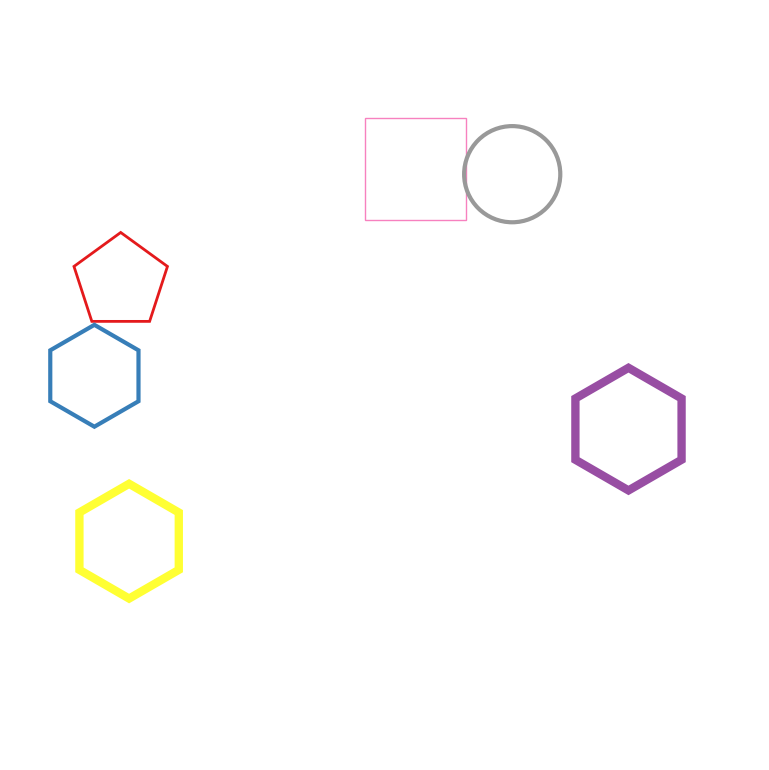[{"shape": "pentagon", "thickness": 1, "radius": 0.32, "center": [0.157, 0.634]}, {"shape": "hexagon", "thickness": 1.5, "radius": 0.33, "center": [0.123, 0.512]}, {"shape": "hexagon", "thickness": 3, "radius": 0.4, "center": [0.816, 0.443]}, {"shape": "hexagon", "thickness": 3, "radius": 0.37, "center": [0.168, 0.297]}, {"shape": "square", "thickness": 0.5, "radius": 0.33, "center": [0.539, 0.781]}, {"shape": "circle", "thickness": 1.5, "radius": 0.31, "center": [0.665, 0.774]}]